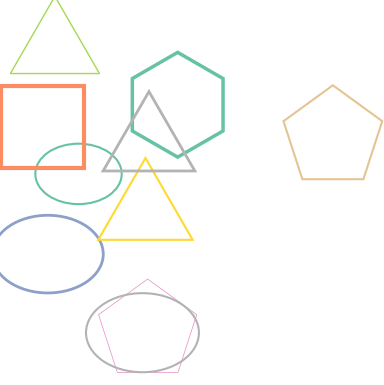[{"shape": "oval", "thickness": 1.5, "radius": 0.56, "center": [0.204, 0.548]}, {"shape": "hexagon", "thickness": 2.5, "radius": 0.68, "center": [0.462, 0.728]}, {"shape": "square", "thickness": 3, "radius": 0.54, "center": [0.111, 0.67]}, {"shape": "oval", "thickness": 2, "radius": 0.72, "center": [0.124, 0.34]}, {"shape": "pentagon", "thickness": 0.5, "radius": 0.67, "center": [0.383, 0.141]}, {"shape": "triangle", "thickness": 1, "radius": 0.67, "center": [0.143, 0.876]}, {"shape": "triangle", "thickness": 1.5, "radius": 0.71, "center": [0.378, 0.448]}, {"shape": "pentagon", "thickness": 1.5, "radius": 0.67, "center": [0.865, 0.644]}, {"shape": "triangle", "thickness": 2, "radius": 0.69, "center": [0.387, 0.625]}, {"shape": "oval", "thickness": 1.5, "radius": 0.73, "center": [0.37, 0.136]}]